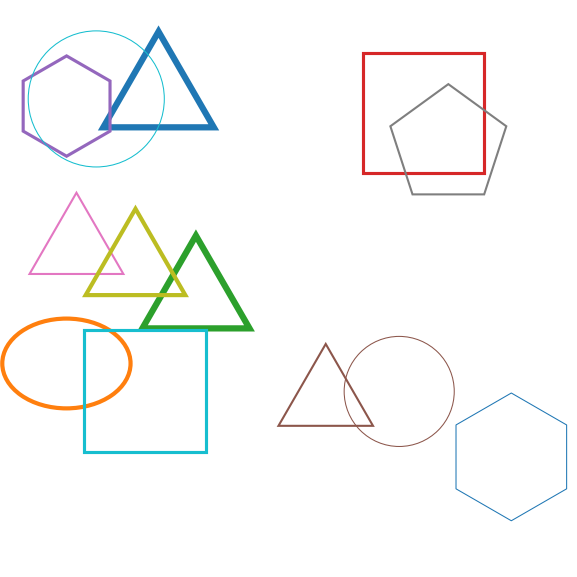[{"shape": "triangle", "thickness": 3, "radius": 0.55, "center": [0.275, 0.834]}, {"shape": "hexagon", "thickness": 0.5, "radius": 0.55, "center": [0.885, 0.208]}, {"shape": "oval", "thickness": 2, "radius": 0.56, "center": [0.115, 0.37]}, {"shape": "triangle", "thickness": 3, "radius": 0.54, "center": [0.339, 0.484]}, {"shape": "square", "thickness": 1.5, "radius": 0.52, "center": [0.733, 0.803]}, {"shape": "hexagon", "thickness": 1.5, "radius": 0.43, "center": [0.115, 0.815]}, {"shape": "triangle", "thickness": 1, "radius": 0.47, "center": [0.564, 0.309]}, {"shape": "circle", "thickness": 0.5, "radius": 0.48, "center": [0.691, 0.321]}, {"shape": "triangle", "thickness": 1, "radius": 0.47, "center": [0.132, 0.572]}, {"shape": "pentagon", "thickness": 1, "radius": 0.53, "center": [0.776, 0.748]}, {"shape": "triangle", "thickness": 2, "radius": 0.5, "center": [0.235, 0.538]}, {"shape": "square", "thickness": 1.5, "radius": 0.53, "center": [0.251, 0.322]}, {"shape": "circle", "thickness": 0.5, "radius": 0.59, "center": [0.167, 0.828]}]